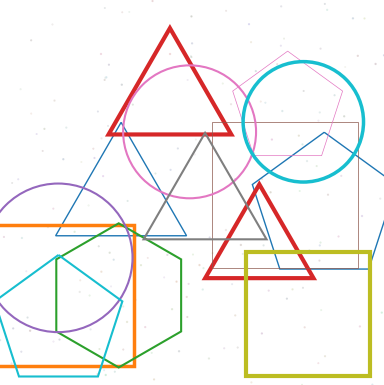[{"shape": "pentagon", "thickness": 1, "radius": 0.98, "center": [0.842, 0.46]}, {"shape": "triangle", "thickness": 1, "radius": 0.98, "center": [0.315, 0.486]}, {"shape": "square", "thickness": 2.5, "radius": 0.91, "center": [0.165, 0.233]}, {"shape": "hexagon", "thickness": 1.5, "radius": 0.94, "center": [0.308, 0.233]}, {"shape": "triangle", "thickness": 3, "radius": 0.81, "center": [0.674, 0.359]}, {"shape": "triangle", "thickness": 3, "radius": 0.92, "center": [0.441, 0.743]}, {"shape": "circle", "thickness": 1.5, "radius": 0.96, "center": [0.151, 0.33]}, {"shape": "square", "thickness": 0.5, "radius": 0.94, "center": [0.74, 0.493]}, {"shape": "pentagon", "thickness": 0.5, "radius": 0.75, "center": [0.747, 0.717]}, {"shape": "circle", "thickness": 1.5, "radius": 0.86, "center": [0.492, 0.658]}, {"shape": "triangle", "thickness": 1.5, "radius": 0.92, "center": [0.533, 0.471]}, {"shape": "square", "thickness": 3, "radius": 0.8, "center": [0.799, 0.185]}, {"shape": "pentagon", "thickness": 1.5, "radius": 0.87, "center": [0.152, 0.163]}, {"shape": "circle", "thickness": 2.5, "radius": 0.78, "center": [0.788, 0.684]}]